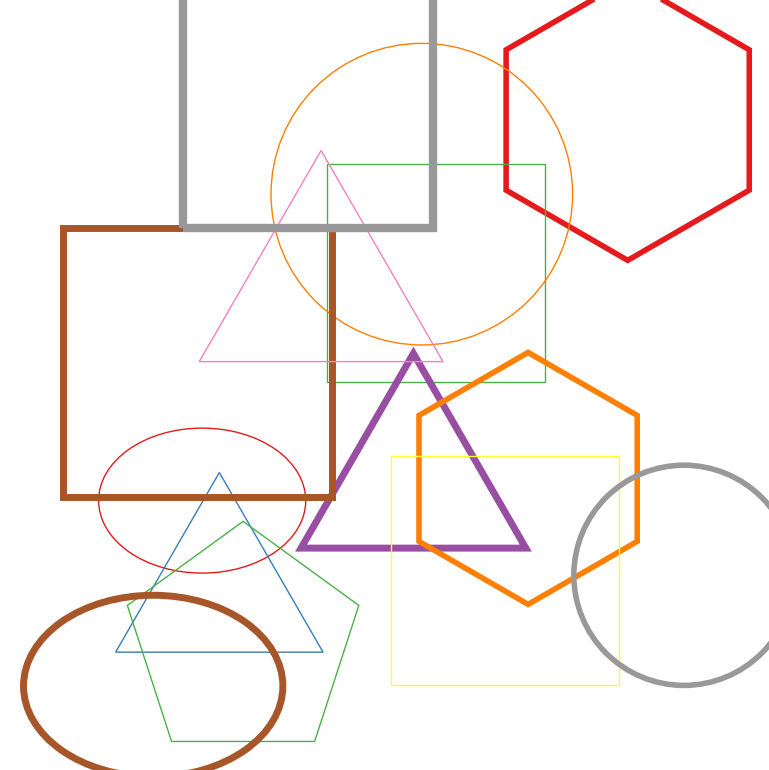[{"shape": "oval", "thickness": 0.5, "radius": 0.67, "center": [0.263, 0.35]}, {"shape": "hexagon", "thickness": 2, "radius": 0.91, "center": [0.815, 0.844]}, {"shape": "triangle", "thickness": 0.5, "radius": 0.78, "center": [0.285, 0.231]}, {"shape": "square", "thickness": 0.5, "radius": 0.71, "center": [0.567, 0.645]}, {"shape": "pentagon", "thickness": 0.5, "radius": 0.79, "center": [0.316, 0.165]}, {"shape": "triangle", "thickness": 2.5, "radius": 0.84, "center": [0.537, 0.372]}, {"shape": "circle", "thickness": 0.5, "radius": 0.98, "center": [0.548, 0.748]}, {"shape": "hexagon", "thickness": 2, "radius": 0.82, "center": [0.686, 0.379]}, {"shape": "square", "thickness": 0.5, "radius": 0.74, "center": [0.656, 0.259]}, {"shape": "square", "thickness": 2.5, "radius": 0.87, "center": [0.256, 0.529]}, {"shape": "oval", "thickness": 2.5, "radius": 0.84, "center": [0.199, 0.109]}, {"shape": "triangle", "thickness": 0.5, "radius": 0.91, "center": [0.417, 0.622]}, {"shape": "square", "thickness": 3, "radius": 0.81, "center": [0.4, 0.867]}, {"shape": "circle", "thickness": 2, "radius": 0.71, "center": [0.888, 0.253]}]